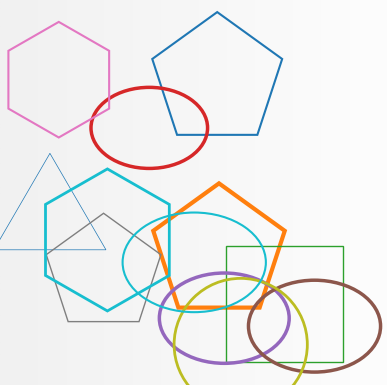[{"shape": "triangle", "thickness": 0.5, "radius": 0.83, "center": [0.129, 0.435]}, {"shape": "pentagon", "thickness": 1.5, "radius": 0.88, "center": [0.561, 0.792]}, {"shape": "pentagon", "thickness": 3, "radius": 0.89, "center": [0.565, 0.345]}, {"shape": "square", "thickness": 1, "radius": 0.76, "center": [0.734, 0.21]}, {"shape": "oval", "thickness": 2.5, "radius": 0.75, "center": [0.385, 0.668]}, {"shape": "oval", "thickness": 2.5, "radius": 0.84, "center": [0.579, 0.174]}, {"shape": "oval", "thickness": 2.5, "radius": 0.85, "center": [0.812, 0.153]}, {"shape": "hexagon", "thickness": 1.5, "radius": 0.75, "center": [0.152, 0.793]}, {"shape": "pentagon", "thickness": 1, "radius": 0.78, "center": [0.267, 0.29]}, {"shape": "circle", "thickness": 2, "radius": 0.86, "center": [0.621, 0.105]}, {"shape": "hexagon", "thickness": 2, "radius": 0.92, "center": [0.277, 0.377]}, {"shape": "oval", "thickness": 1.5, "radius": 0.92, "center": [0.501, 0.319]}]